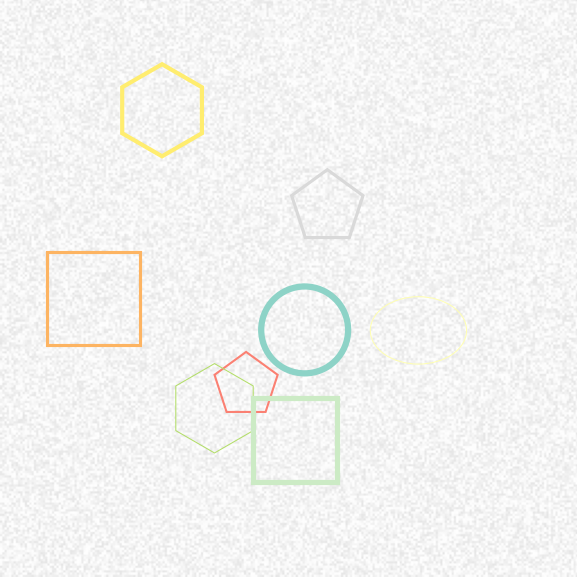[{"shape": "circle", "thickness": 3, "radius": 0.38, "center": [0.528, 0.428]}, {"shape": "oval", "thickness": 0.5, "radius": 0.42, "center": [0.725, 0.427]}, {"shape": "pentagon", "thickness": 1, "radius": 0.29, "center": [0.426, 0.332]}, {"shape": "square", "thickness": 1.5, "radius": 0.4, "center": [0.162, 0.482]}, {"shape": "hexagon", "thickness": 0.5, "radius": 0.39, "center": [0.371, 0.292]}, {"shape": "pentagon", "thickness": 1.5, "radius": 0.32, "center": [0.567, 0.64]}, {"shape": "square", "thickness": 2.5, "radius": 0.36, "center": [0.511, 0.237]}, {"shape": "hexagon", "thickness": 2, "radius": 0.4, "center": [0.281, 0.808]}]